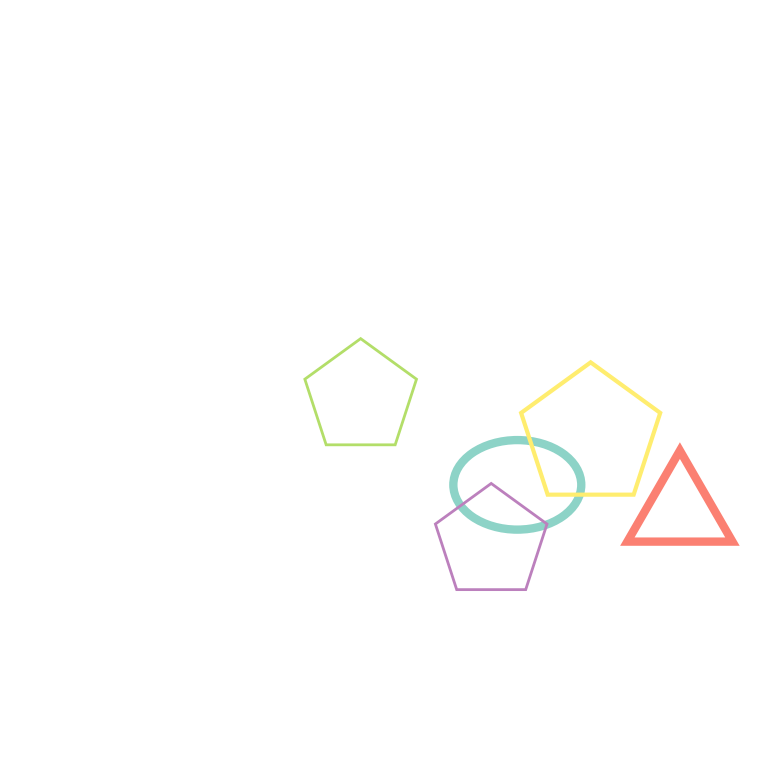[{"shape": "oval", "thickness": 3, "radius": 0.42, "center": [0.672, 0.37]}, {"shape": "triangle", "thickness": 3, "radius": 0.39, "center": [0.883, 0.336]}, {"shape": "pentagon", "thickness": 1, "radius": 0.38, "center": [0.468, 0.484]}, {"shape": "pentagon", "thickness": 1, "radius": 0.38, "center": [0.638, 0.296]}, {"shape": "pentagon", "thickness": 1.5, "radius": 0.47, "center": [0.767, 0.434]}]